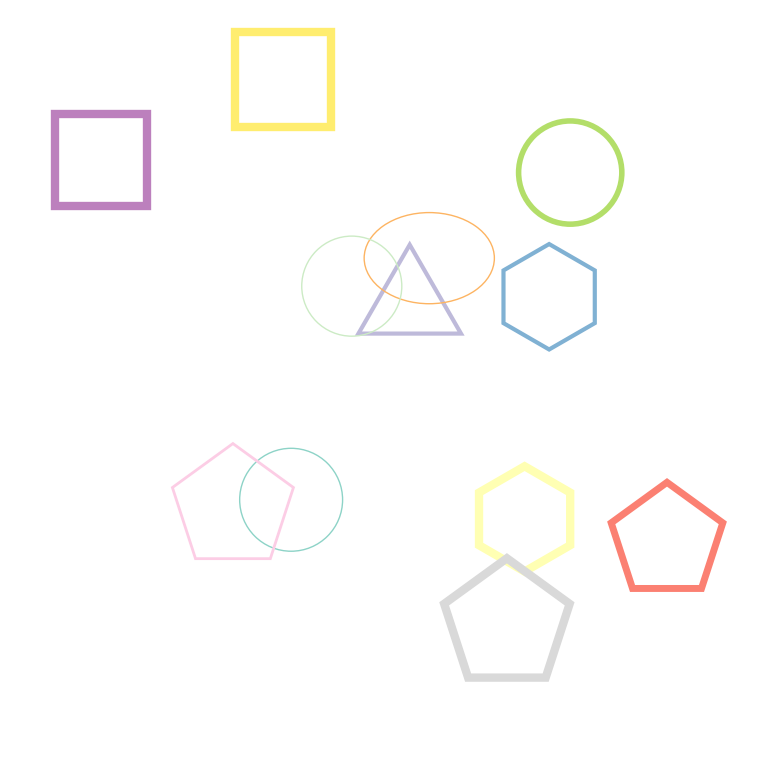[{"shape": "circle", "thickness": 0.5, "radius": 0.33, "center": [0.378, 0.351]}, {"shape": "hexagon", "thickness": 3, "radius": 0.34, "center": [0.681, 0.326]}, {"shape": "triangle", "thickness": 1.5, "radius": 0.38, "center": [0.532, 0.605]}, {"shape": "pentagon", "thickness": 2.5, "radius": 0.38, "center": [0.866, 0.297]}, {"shape": "hexagon", "thickness": 1.5, "radius": 0.34, "center": [0.713, 0.615]}, {"shape": "oval", "thickness": 0.5, "radius": 0.42, "center": [0.557, 0.665]}, {"shape": "circle", "thickness": 2, "radius": 0.34, "center": [0.741, 0.776]}, {"shape": "pentagon", "thickness": 1, "radius": 0.41, "center": [0.302, 0.341]}, {"shape": "pentagon", "thickness": 3, "radius": 0.43, "center": [0.658, 0.189]}, {"shape": "square", "thickness": 3, "radius": 0.3, "center": [0.131, 0.792]}, {"shape": "circle", "thickness": 0.5, "radius": 0.32, "center": [0.457, 0.628]}, {"shape": "square", "thickness": 3, "radius": 0.31, "center": [0.368, 0.896]}]